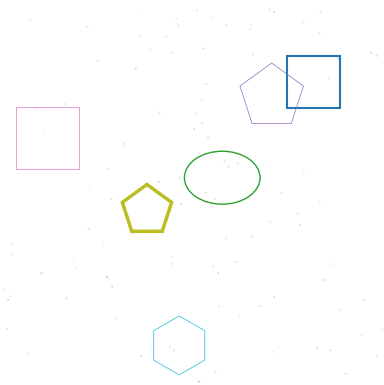[{"shape": "square", "thickness": 1.5, "radius": 0.34, "center": [0.815, 0.787]}, {"shape": "oval", "thickness": 1, "radius": 0.49, "center": [0.577, 0.538]}, {"shape": "pentagon", "thickness": 0.5, "radius": 0.43, "center": [0.706, 0.75]}, {"shape": "square", "thickness": 0.5, "radius": 0.41, "center": [0.124, 0.642]}, {"shape": "pentagon", "thickness": 2.5, "radius": 0.34, "center": [0.382, 0.454]}, {"shape": "hexagon", "thickness": 0.5, "radius": 0.38, "center": [0.466, 0.103]}]